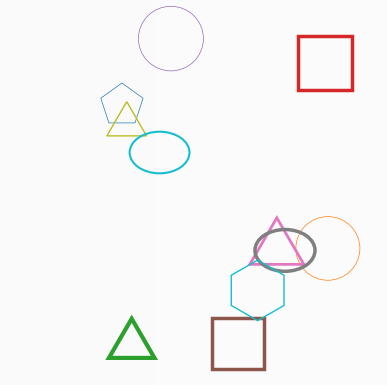[{"shape": "pentagon", "thickness": 0.5, "radius": 0.29, "center": [0.315, 0.727]}, {"shape": "circle", "thickness": 0.5, "radius": 0.41, "center": [0.846, 0.355]}, {"shape": "triangle", "thickness": 3, "radius": 0.34, "center": [0.34, 0.104]}, {"shape": "square", "thickness": 2.5, "radius": 0.35, "center": [0.838, 0.836]}, {"shape": "circle", "thickness": 0.5, "radius": 0.42, "center": [0.441, 0.9]}, {"shape": "square", "thickness": 2.5, "radius": 0.33, "center": [0.615, 0.108]}, {"shape": "triangle", "thickness": 2, "radius": 0.4, "center": [0.714, 0.354]}, {"shape": "oval", "thickness": 2.5, "radius": 0.39, "center": [0.735, 0.35]}, {"shape": "triangle", "thickness": 1, "radius": 0.3, "center": [0.327, 0.677]}, {"shape": "oval", "thickness": 1.5, "radius": 0.39, "center": [0.412, 0.604]}, {"shape": "hexagon", "thickness": 1, "radius": 0.39, "center": [0.665, 0.246]}]